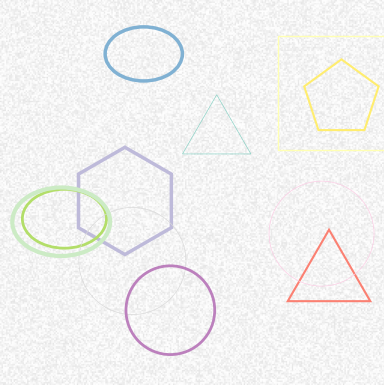[{"shape": "triangle", "thickness": 0.5, "radius": 0.51, "center": [0.563, 0.651]}, {"shape": "square", "thickness": 1, "radius": 0.74, "center": [0.871, 0.759]}, {"shape": "hexagon", "thickness": 2.5, "radius": 0.7, "center": [0.324, 0.478]}, {"shape": "triangle", "thickness": 1.5, "radius": 0.62, "center": [0.855, 0.28]}, {"shape": "oval", "thickness": 2.5, "radius": 0.5, "center": [0.373, 0.86]}, {"shape": "oval", "thickness": 2, "radius": 0.55, "center": [0.167, 0.432]}, {"shape": "circle", "thickness": 0.5, "radius": 0.68, "center": [0.835, 0.393]}, {"shape": "circle", "thickness": 0.5, "radius": 0.7, "center": [0.344, 0.322]}, {"shape": "circle", "thickness": 2, "radius": 0.58, "center": [0.442, 0.194]}, {"shape": "oval", "thickness": 3, "radius": 0.64, "center": [0.159, 0.424]}, {"shape": "pentagon", "thickness": 1.5, "radius": 0.51, "center": [0.887, 0.744]}]